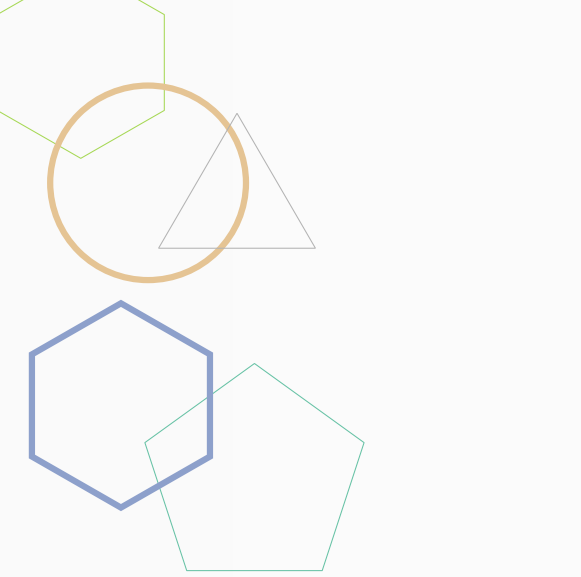[{"shape": "pentagon", "thickness": 0.5, "radius": 0.99, "center": [0.438, 0.171]}, {"shape": "hexagon", "thickness": 3, "radius": 0.88, "center": [0.208, 0.297]}, {"shape": "hexagon", "thickness": 0.5, "radius": 0.83, "center": [0.139, 0.891]}, {"shape": "circle", "thickness": 3, "radius": 0.84, "center": [0.255, 0.683]}, {"shape": "triangle", "thickness": 0.5, "radius": 0.78, "center": [0.408, 0.647]}]